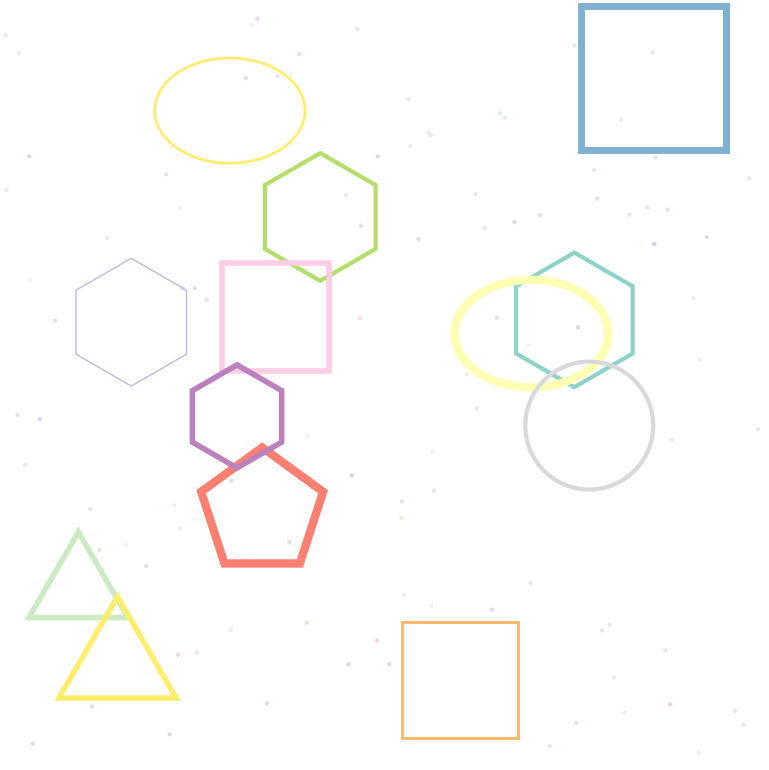[{"shape": "hexagon", "thickness": 1.5, "radius": 0.44, "center": [0.746, 0.585]}, {"shape": "oval", "thickness": 3, "radius": 0.5, "center": [0.69, 0.567]}, {"shape": "hexagon", "thickness": 0.5, "radius": 0.41, "center": [0.17, 0.582]}, {"shape": "pentagon", "thickness": 3, "radius": 0.42, "center": [0.34, 0.336]}, {"shape": "square", "thickness": 2.5, "radius": 0.47, "center": [0.849, 0.899]}, {"shape": "square", "thickness": 1, "radius": 0.38, "center": [0.597, 0.117]}, {"shape": "hexagon", "thickness": 1.5, "radius": 0.41, "center": [0.416, 0.718]}, {"shape": "square", "thickness": 2, "radius": 0.35, "center": [0.358, 0.588]}, {"shape": "circle", "thickness": 1.5, "radius": 0.42, "center": [0.765, 0.447]}, {"shape": "hexagon", "thickness": 2, "radius": 0.33, "center": [0.308, 0.459]}, {"shape": "triangle", "thickness": 2, "radius": 0.37, "center": [0.102, 0.235]}, {"shape": "triangle", "thickness": 2, "radius": 0.44, "center": [0.153, 0.137]}, {"shape": "oval", "thickness": 1, "radius": 0.49, "center": [0.299, 0.856]}]